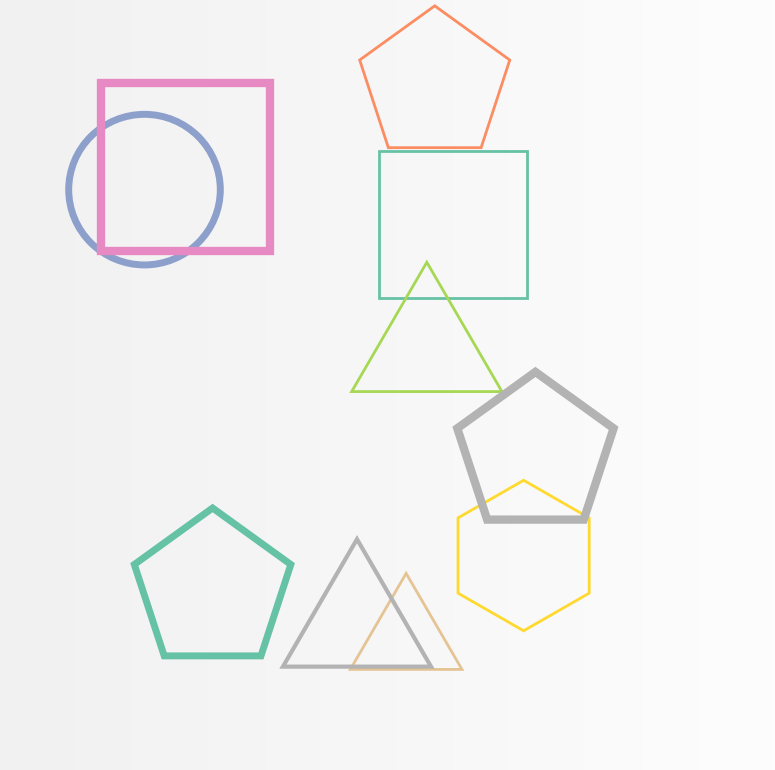[{"shape": "pentagon", "thickness": 2.5, "radius": 0.53, "center": [0.274, 0.234]}, {"shape": "square", "thickness": 1, "radius": 0.48, "center": [0.584, 0.708]}, {"shape": "pentagon", "thickness": 1, "radius": 0.51, "center": [0.561, 0.891]}, {"shape": "circle", "thickness": 2.5, "radius": 0.49, "center": [0.186, 0.754]}, {"shape": "square", "thickness": 3, "radius": 0.55, "center": [0.239, 0.783]}, {"shape": "triangle", "thickness": 1, "radius": 0.56, "center": [0.551, 0.547]}, {"shape": "hexagon", "thickness": 1, "radius": 0.49, "center": [0.676, 0.279]}, {"shape": "triangle", "thickness": 1, "radius": 0.42, "center": [0.524, 0.172]}, {"shape": "pentagon", "thickness": 3, "radius": 0.53, "center": [0.691, 0.411]}, {"shape": "triangle", "thickness": 1.5, "radius": 0.55, "center": [0.461, 0.189]}]